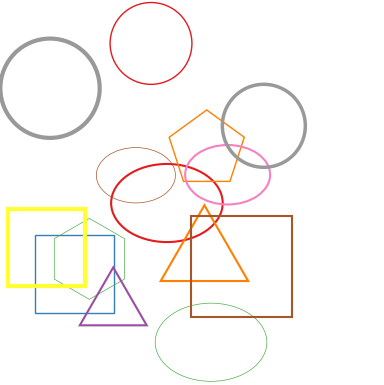[{"shape": "circle", "thickness": 1, "radius": 0.53, "center": [0.392, 0.887]}, {"shape": "oval", "thickness": 1.5, "radius": 0.72, "center": [0.434, 0.473]}, {"shape": "square", "thickness": 1, "radius": 0.51, "center": [0.194, 0.289]}, {"shape": "hexagon", "thickness": 0.5, "radius": 0.53, "center": [0.232, 0.328]}, {"shape": "oval", "thickness": 0.5, "radius": 0.72, "center": [0.548, 0.111]}, {"shape": "triangle", "thickness": 1.5, "radius": 0.5, "center": [0.294, 0.205]}, {"shape": "pentagon", "thickness": 1, "radius": 0.51, "center": [0.537, 0.612]}, {"shape": "triangle", "thickness": 1.5, "radius": 0.66, "center": [0.531, 0.336]}, {"shape": "square", "thickness": 3, "radius": 0.5, "center": [0.122, 0.357]}, {"shape": "oval", "thickness": 0.5, "radius": 0.51, "center": [0.353, 0.545]}, {"shape": "square", "thickness": 1.5, "radius": 0.66, "center": [0.627, 0.308]}, {"shape": "oval", "thickness": 1.5, "radius": 0.55, "center": [0.591, 0.546]}, {"shape": "circle", "thickness": 3, "radius": 0.64, "center": [0.13, 0.771]}, {"shape": "circle", "thickness": 2.5, "radius": 0.54, "center": [0.685, 0.673]}]